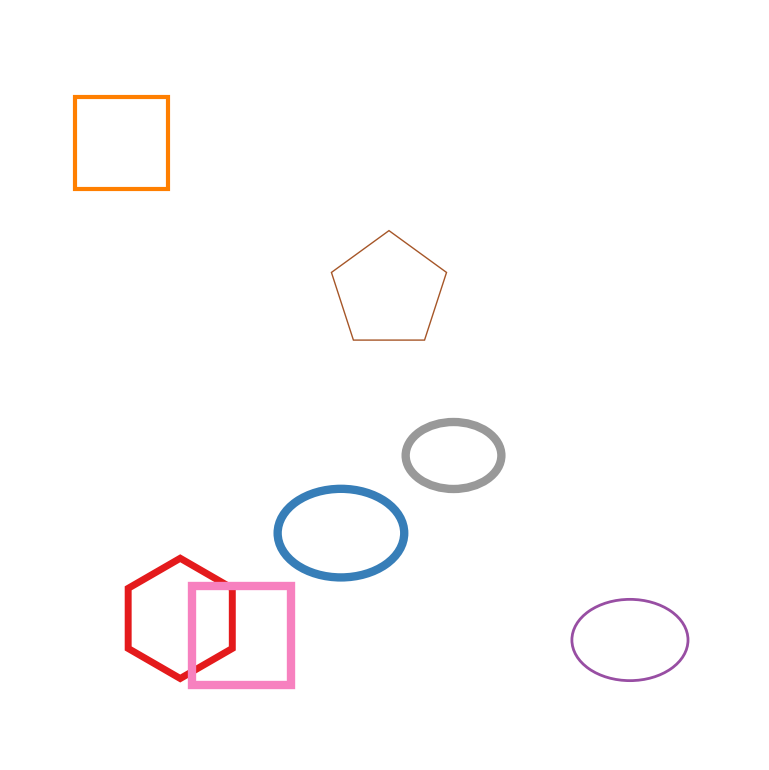[{"shape": "hexagon", "thickness": 2.5, "radius": 0.39, "center": [0.234, 0.197]}, {"shape": "oval", "thickness": 3, "radius": 0.41, "center": [0.443, 0.308]}, {"shape": "oval", "thickness": 1, "radius": 0.38, "center": [0.818, 0.169]}, {"shape": "square", "thickness": 1.5, "radius": 0.3, "center": [0.158, 0.814]}, {"shape": "pentagon", "thickness": 0.5, "radius": 0.39, "center": [0.505, 0.622]}, {"shape": "square", "thickness": 3, "radius": 0.32, "center": [0.314, 0.175]}, {"shape": "oval", "thickness": 3, "radius": 0.31, "center": [0.589, 0.408]}]